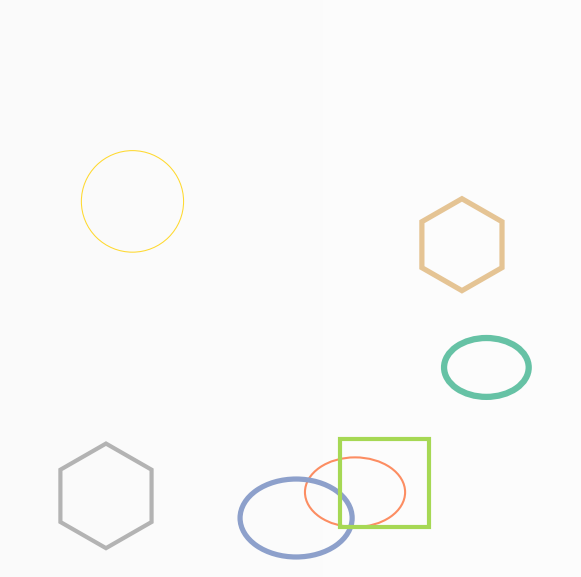[{"shape": "oval", "thickness": 3, "radius": 0.36, "center": [0.837, 0.363]}, {"shape": "oval", "thickness": 1, "radius": 0.43, "center": [0.611, 0.147]}, {"shape": "oval", "thickness": 2.5, "radius": 0.48, "center": [0.509, 0.102]}, {"shape": "square", "thickness": 2, "radius": 0.38, "center": [0.661, 0.163]}, {"shape": "circle", "thickness": 0.5, "radius": 0.44, "center": [0.228, 0.65]}, {"shape": "hexagon", "thickness": 2.5, "radius": 0.4, "center": [0.795, 0.575]}, {"shape": "hexagon", "thickness": 2, "radius": 0.45, "center": [0.182, 0.141]}]